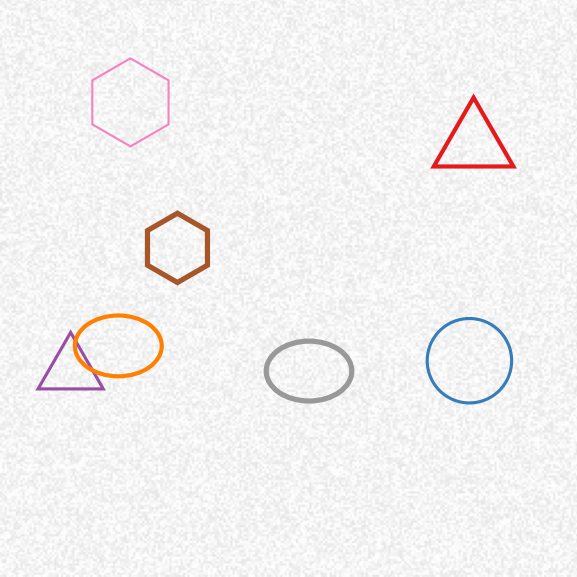[{"shape": "triangle", "thickness": 2, "radius": 0.4, "center": [0.82, 0.751]}, {"shape": "circle", "thickness": 1.5, "radius": 0.37, "center": [0.813, 0.375]}, {"shape": "triangle", "thickness": 1.5, "radius": 0.33, "center": [0.122, 0.358]}, {"shape": "oval", "thickness": 2, "radius": 0.38, "center": [0.205, 0.4]}, {"shape": "hexagon", "thickness": 2.5, "radius": 0.3, "center": [0.307, 0.57]}, {"shape": "hexagon", "thickness": 1, "radius": 0.38, "center": [0.226, 0.822]}, {"shape": "oval", "thickness": 2.5, "radius": 0.37, "center": [0.535, 0.357]}]